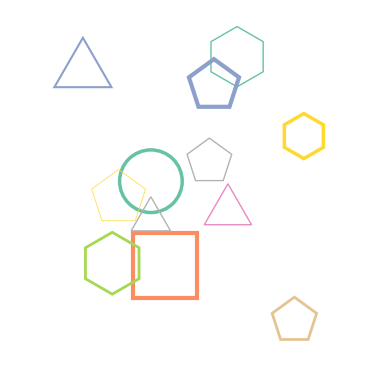[{"shape": "circle", "thickness": 2.5, "radius": 0.41, "center": [0.392, 0.529]}, {"shape": "hexagon", "thickness": 1, "radius": 0.39, "center": [0.616, 0.853]}, {"shape": "square", "thickness": 3, "radius": 0.42, "center": [0.428, 0.311]}, {"shape": "pentagon", "thickness": 3, "radius": 0.34, "center": [0.556, 0.778]}, {"shape": "triangle", "thickness": 1.5, "radius": 0.43, "center": [0.215, 0.816]}, {"shape": "triangle", "thickness": 1, "radius": 0.35, "center": [0.592, 0.452]}, {"shape": "hexagon", "thickness": 2, "radius": 0.4, "center": [0.292, 0.316]}, {"shape": "hexagon", "thickness": 2.5, "radius": 0.29, "center": [0.789, 0.647]}, {"shape": "pentagon", "thickness": 0.5, "radius": 0.37, "center": [0.308, 0.486]}, {"shape": "pentagon", "thickness": 2, "radius": 0.3, "center": [0.765, 0.167]}, {"shape": "triangle", "thickness": 1, "radius": 0.3, "center": [0.392, 0.43]}, {"shape": "pentagon", "thickness": 1, "radius": 0.31, "center": [0.544, 0.58]}]